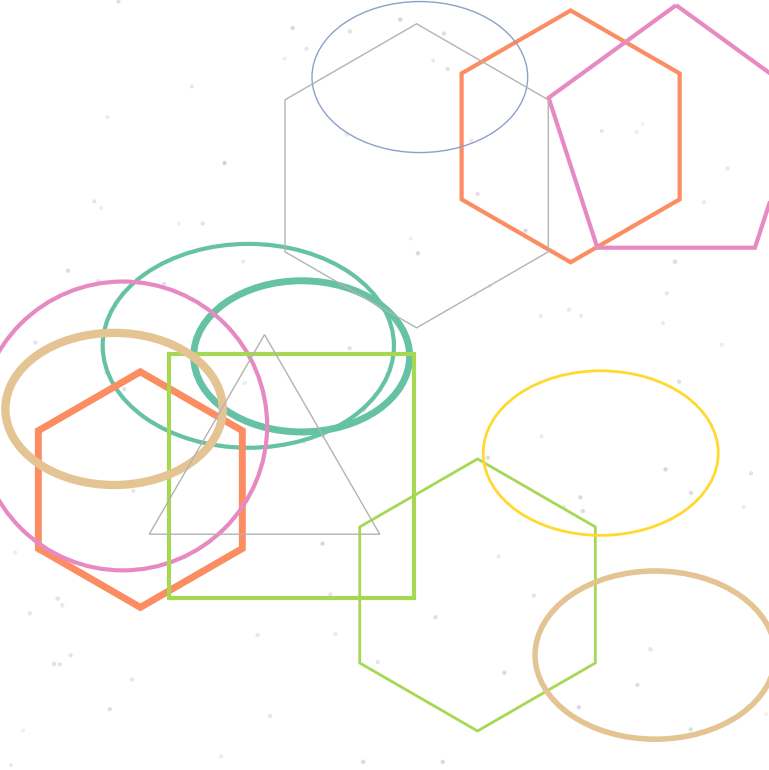[{"shape": "oval", "thickness": 2.5, "radius": 0.7, "center": [0.392, 0.537]}, {"shape": "oval", "thickness": 1.5, "radius": 0.95, "center": [0.322, 0.551]}, {"shape": "hexagon", "thickness": 2.5, "radius": 0.76, "center": [0.182, 0.364]}, {"shape": "hexagon", "thickness": 1.5, "radius": 0.82, "center": [0.741, 0.823]}, {"shape": "oval", "thickness": 0.5, "radius": 0.7, "center": [0.545, 0.9]}, {"shape": "pentagon", "thickness": 1.5, "radius": 0.87, "center": [0.878, 0.819]}, {"shape": "circle", "thickness": 1.5, "radius": 0.94, "center": [0.159, 0.447]}, {"shape": "square", "thickness": 1.5, "radius": 0.79, "center": [0.379, 0.382]}, {"shape": "hexagon", "thickness": 1, "radius": 0.88, "center": [0.62, 0.227]}, {"shape": "oval", "thickness": 1, "radius": 0.76, "center": [0.78, 0.412]}, {"shape": "oval", "thickness": 3, "radius": 0.71, "center": [0.148, 0.469]}, {"shape": "oval", "thickness": 2, "radius": 0.78, "center": [0.851, 0.149]}, {"shape": "triangle", "thickness": 0.5, "radius": 0.86, "center": [0.344, 0.393]}, {"shape": "hexagon", "thickness": 0.5, "radius": 0.99, "center": [0.541, 0.772]}]